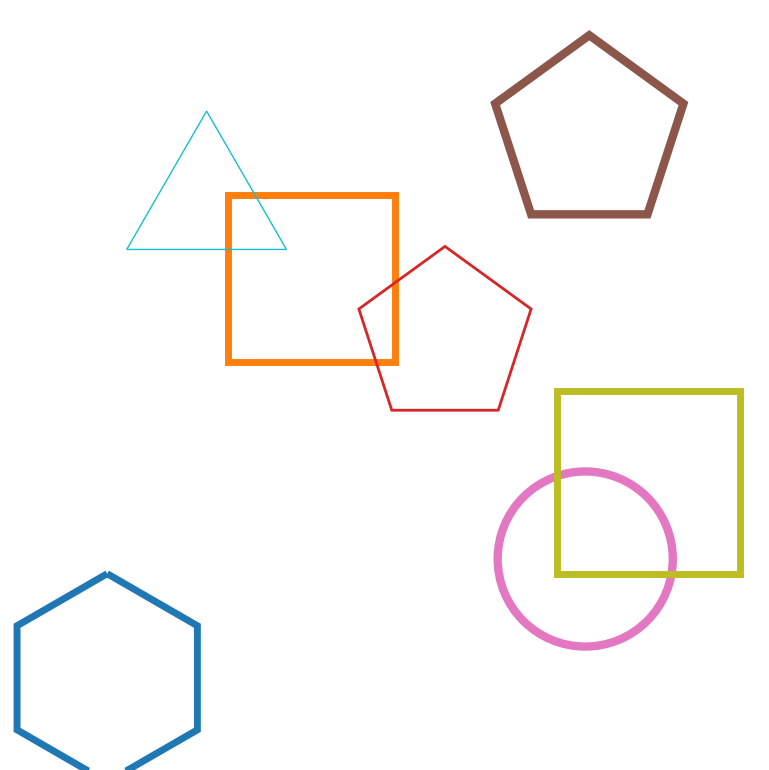[{"shape": "hexagon", "thickness": 2.5, "radius": 0.68, "center": [0.139, 0.12]}, {"shape": "square", "thickness": 2.5, "radius": 0.54, "center": [0.404, 0.639]}, {"shape": "pentagon", "thickness": 1, "radius": 0.59, "center": [0.578, 0.562]}, {"shape": "pentagon", "thickness": 3, "radius": 0.64, "center": [0.765, 0.826]}, {"shape": "circle", "thickness": 3, "radius": 0.57, "center": [0.76, 0.274]}, {"shape": "square", "thickness": 2.5, "radius": 0.59, "center": [0.843, 0.373]}, {"shape": "triangle", "thickness": 0.5, "radius": 0.6, "center": [0.268, 0.736]}]